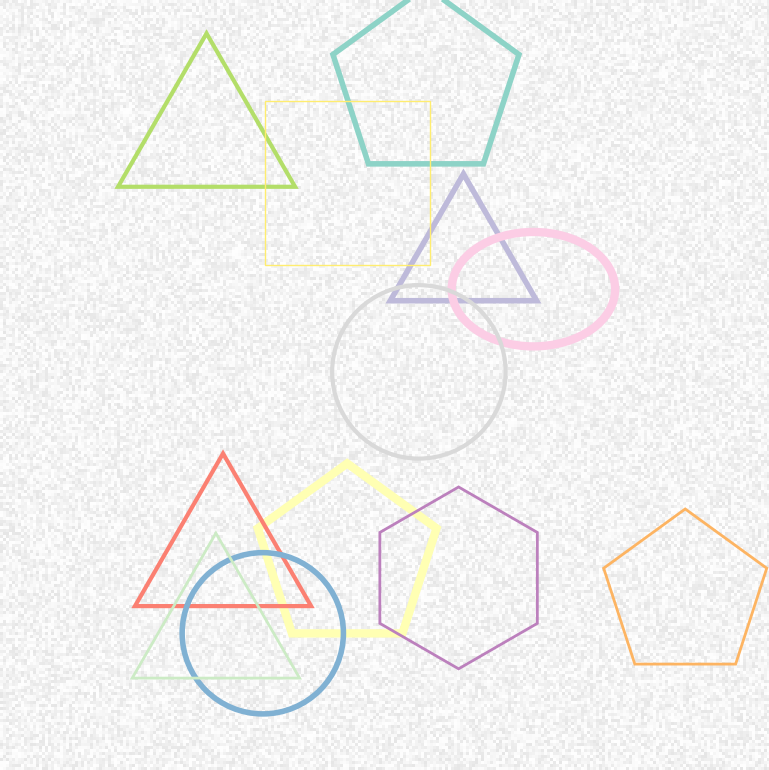[{"shape": "pentagon", "thickness": 2, "radius": 0.64, "center": [0.553, 0.89]}, {"shape": "pentagon", "thickness": 3, "radius": 0.61, "center": [0.451, 0.276]}, {"shape": "triangle", "thickness": 2, "radius": 0.55, "center": [0.602, 0.664]}, {"shape": "triangle", "thickness": 1.5, "radius": 0.66, "center": [0.29, 0.279]}, {"shape": "circle", "thickness": 2, "radius": 0.52, "center": [0.341, 0.178]}, {"shape": "pentagon", "thickness": 1, "radius": 0.56, "center": [0.89, 0.228]}, {"shape": "triangle", "thickness": 1.5, "radius": 0.66, "center": [0.268, 0.824]}, {"shape": "oval", "thickness": 3, "radius": 0.53, "center": [0.693, 0.624]}, {"shape": "circle", "thickness": 1.5, "radius": 0.56, "center": [0.544, 0.517]}, {"shape": "hexagon", "thickness": 1, "radius": 0.59, "center": [0.596, 0.249]}, {"shape": "triangle", "thickness": 1, "radius": 0.63, "center": [0.28, 0.182]}, {"shape": "square", "thickness": 0.5, "radius": 0.53, "center": [0.452, 0.762]}]